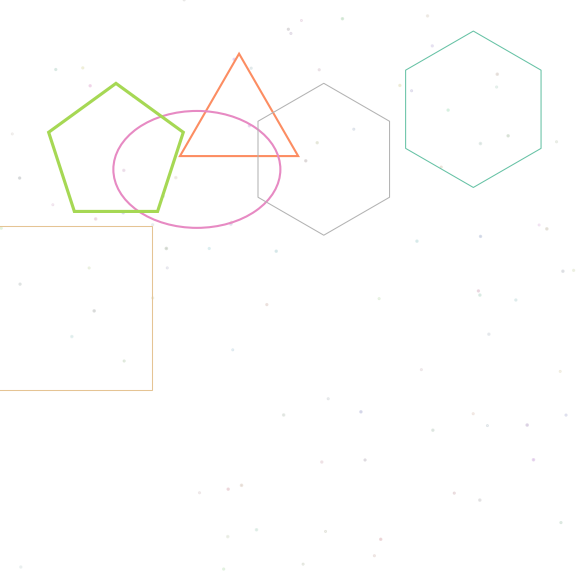[{"shape": "hexagon", "thickness": 0.5, "radius": 0.68, "center": [0.82, 0.81]}, {"shape": "triangle", "thickness": 1, "radius": 0.59, "center": [0.414, 0.788]}, {"shape": "oval", "thickness": 1, "radius": 0.72, "center": [0.341, 0.706]}, {"shape": "pentagon", "thickness": 1.5, "radius": 0.61, "center": [0.201, 0.732]}, {"shape": "square", "thickness": 0.5, "radius": 0.71, "center": [0.121, 0.465]}, {"shape": "hexagon", "thickness": 0.5, "radius": 0.66, "center": [0.561, 0.723]}]